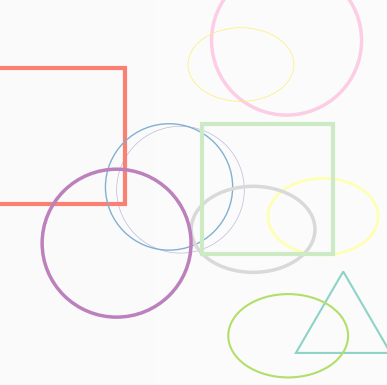[{"shape": "triangle", "thickness": 1.5, "radius": 0.71, "center": [0.886, 0.154]}, {"shape": "oval", "thickness": 2, "radius": 0.71, "center": [0.834, 0.437]}, {"shape": "circle", "thickness": 0.5, "radius": 0.82, "center": [0.466, 0.507]}, {"shape": "square", "thickness": 3, "radius": 0.88, "center": [0.145, 0.647]}, {"shape": "circle", "thickness": 1, "radius": 0.82, "center": [0.436, 0.514]}, {"shape": "oval", "thickness": 1.5, "radius": 0.77, "center": [0.744, 0.128]}, {"shape": "circle", "thickness": 2.5, "radius": 0.97, "center": [0.74, 0.895]}, {"shape": "oval", "thickness": 2.5, "radius": 0.8, "center": [0.653, 0.404]}, {"shape": "circle", "thickness": 2.5, "radius": 0.96, "center": [0.301, 0.368]}, {"shape": "square", "thickness": 3, "radius": 0.85, "center": [0.691, 0.509]}, {"shape": "oval", "thickness": 0.5, "radius": 0.68, "center": [0.622, 0.832]}]